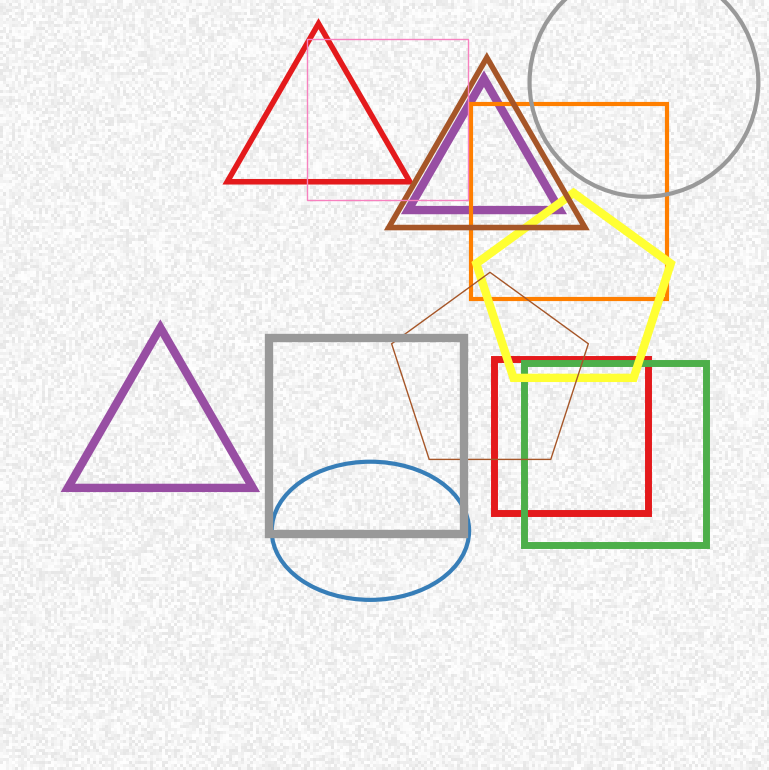[{"shape": "triangle", "thickness": 2, "radius": 0.68, "center": [0.414, 0.832]}, {"shape": "square", "thickness": 2.5, "radius": 0.5, "center": [0.742, 0.434]}, {"shape": "oval", "thickness": 1.5, "radius": 0.64, "center": [0.481, 0.311]}, {"shape": "square", "thickness": 2.5, "radius": 0.59, "center": [0.798, 0.41]}, {"shape": "triangle", "thickness": 3, "radius": 0.57, "center": [0.629, 0.784]}, {"shape": "triangle", "thickness": 3, "radius": 0.69, "center": [0.208, 0.436]}, {"shape": "square", "thickness": 1.5, "radius": 0.64, "center": [0.739, 0.738]}, {"shape": "pentagon", "thickness": 3, "radius": 0.66, "center": [0.745, 0.617]}, {"shape": "triangle", "thickness": 2, "radius": 0.74, "center": [0.632, 0.778]}, {"shape": "pentagon", "thickness": 0.5, "radius": 0.67, "center": [0.636, 0.512]}, {"shape": "square", "thickness": 0.5, "radius": 0.52, "center": [0.503, 0.845]}, {"shape": "square", "thickness": 3, "radius": 0.64, "center": [0.476, 0.433]}, {"shape": "circle", "thickness": 1.5, "radius": 0.74, "center": [0.836, 0.893]}]